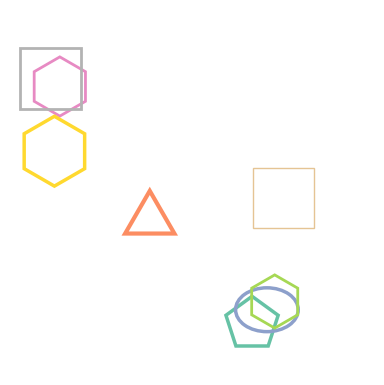[{"shape": "pentagon", "thickness": 2.5, "radius": 0.36, "center": [0.655, 0.159]}, {"shape": "triangle", "thickness": 3, "radius": 0.37, "center": [0.389, 0.43]}, {"shape": "oval", "thickness": 2.5, "radius": 0.41, "center": [0.693, 0.196]}, {"shape": "hexagon", "thickness": 2, "radius": 0.38, "center": [0.155, 0.775]}, {"shape": "hexagon", "thickness": 2, "radius": 0.35, "center": [0.714, 0.217]}, {"shape": "hexagon", "thickness": 2.5, "radius": 0.45, "center": [0.141, 0.607]}, {"shape": "square", "thickness": 1, "radius": 0.39, "center": [0.737, 0.486]}, {"shape": "square", "thickness": 2, "radius": 0.4, "center": [0.132, 0.795]}]